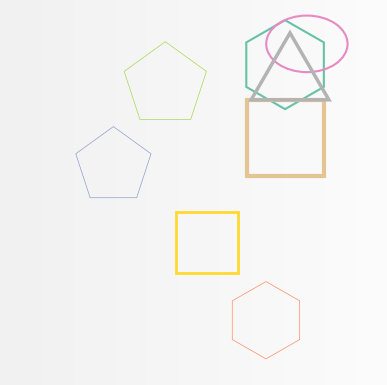[{"shape": "hexagon", "thickness": 1.5, "radius": 0.58, "center": [0.736, 0.832]}, {"shape": "hexagon", "thickness": 0.5, "radius": 0.5, "center": [0.686, 0.168]}, {"shape": "pentagon", "thickness": 0.5, "radius": 0.51, "center": [0.293, 0.569]}, {"shape": "oval", "thickness": 1.5, "radius": 0.52, "center": [0.792, 0.886]}, {"shape": "pentagon", "thickness": 0.5, "radius": 0.56, "center": [0.427, 0.78]}, {"shape": "square", "thickness": 2, "radius": 0.4, "center": [0.534, 0.37]}, {"shape": "square", "thickness": 3, "radius": 0.49, "center": [0.737, 0.641]}, {"shape": "triangle", "thickness": 2.5, "radius": 0.58, "center": [0.748, 0.799]}]